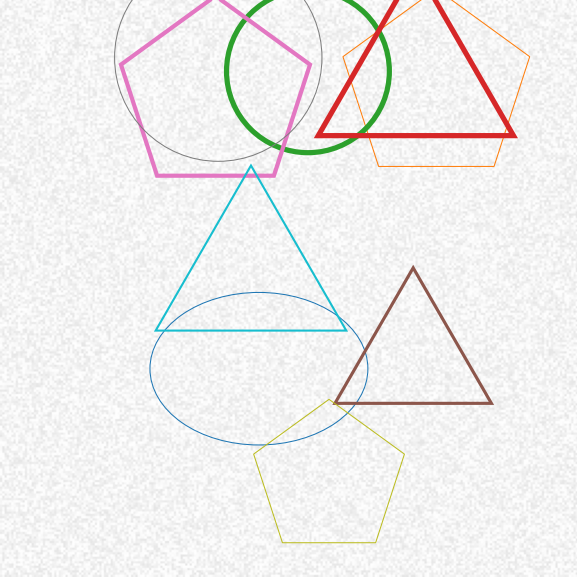[{"shape": "oval", "thickness": 0.5, "radius": 0.94, "center": [0.448, 0.361]}, {"shape": "pentagon", "thickness": 0.5, "radius": 0.85, "center": [0.756, 0.848]}, {"shape": "circle", "thickness": 2.5, "radius": 0.7, "center": [0.533, 0.876]}, {"shape": "triangle", "thickness": 2.5, "radius": 0.98, "center": [0.72, 0.862]}, {"shape": "triangle", "thickness": 1.5, "radius": 0.78, "center": [0.715, 0.379]}, {"shape": "pentagon", "thickness": 2, "radius": 0.86, "center": [0.373, 0.834]}, {"shape": "circle", "thickness": 0.5, "radius": 0.9, "center": [0.378, 0.899]}, {"shape": "pentagon", "thickness": 0.5, "radius": 0.69, "center": [0.57, 0.17]}, {"shape": "triangle", "thickness": 1, "radius": 0.95, "center": [0.435, 0.522]}]